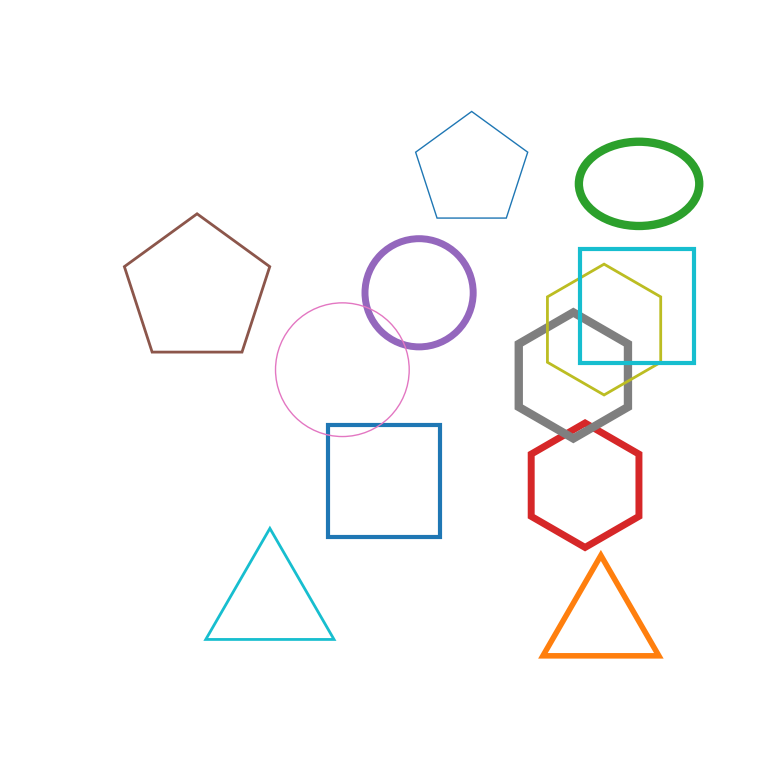[{"shape": "square", "thickness": 1.5, "radius": 0.36, "center": [0.499, 0.375]}, {"shape": "pentagon", "thickness": 0.5, "radius": 0.38, "center": [0.613, 0.779]}, {"shape": "triangle", "thickness": 2, "radius": 0.43, "center": [0.78, 0.192]}, {"shape": "oval", "thickness": 3, "radius": 0.39, "center": [0.83, 0.761]}, {"shape": "hexagon", "thickness": 2.5, "radius": 0.4, "center": [0.76, 0.37]}, {"shape": "circle", "thickness": 2.5, "radius": 0.35, "center": [0.544, 0.62]}, {"shape": "pentagon", "thickness": 1, "radius": 0.5, "center": [0.256, 0.623]}, {"shape": "circle", "thickness": 0.5, "radius": 0.43, "center": [0.445, 0.52]}, {"shape": "hexagon", "thickness": 3, "radius": 0.41, "center": [0.745, 0.512]}, {"shape": "hexagon", "thickness": 1, "radius": 0.42, "center": [0.785, 0.572]}, {"shape": "square", "thickness": 1.5, "radius": 0.37, "center": [0.828, 0.602]}, {"shape": "triangle", "thickness": 1, "radius": 0.48, "center": [0.351, 0.218]}]